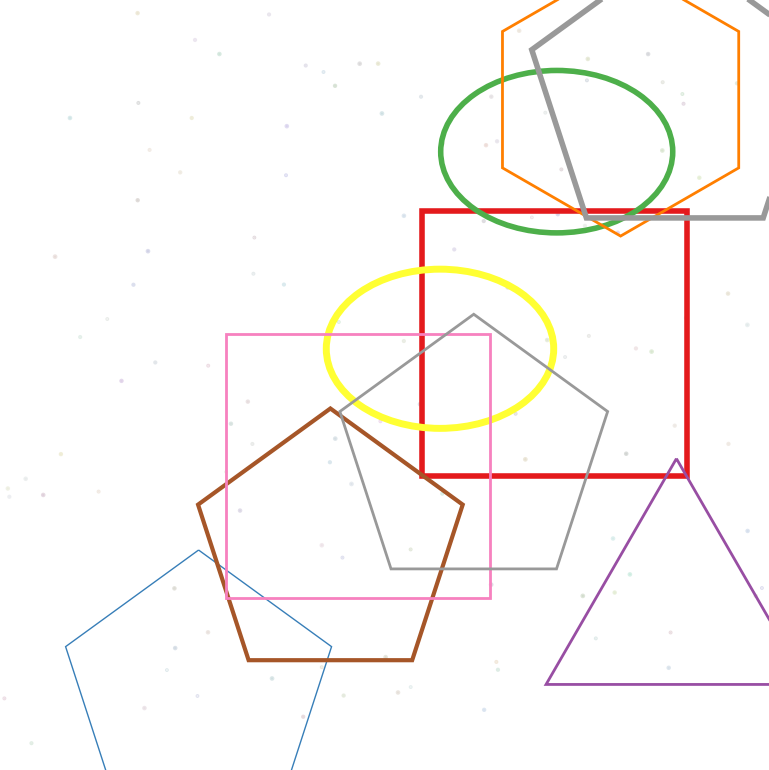[{"shape": "square", "thickness": 2, "radius": 0.86, "center": [0.72, 0.554]}, {"shape": "pentagon", "thickness": 0.5, "radius": 0.91, "center": [0.258, 0.104]}, {"shape": "oval", "thickness": 2, "radius": 0.75, "center": [0.723, 0.803]}, {"shape": "triangle", "thickness": 1, "radius": 0.98, "center": [0.878, 0.209]}, {"shape": "hexagon", "thickness": 1, "radius": 0.89, "center": [0.806, 0.871]}, {"shape": "oval", "thickness": 2.5, "radius": 0.74, "center": [0.571, 0.547]}, {"shape": "pentagon", "thickness": 1.5, "radius": 0.9, "center": [0.429, 0.289]}, {"shape": "square", "thickness": 1, "radius": 0.86, "center": [0.465, 0.395]}, {"shape": "pentagon", "thickness": 1, "radius": 0.91, "center": [0.615, 0.409]}, {"shape": "pentagon", "thickness": 2, "radius": 0.98, "center": [0.876, 0.875]}]